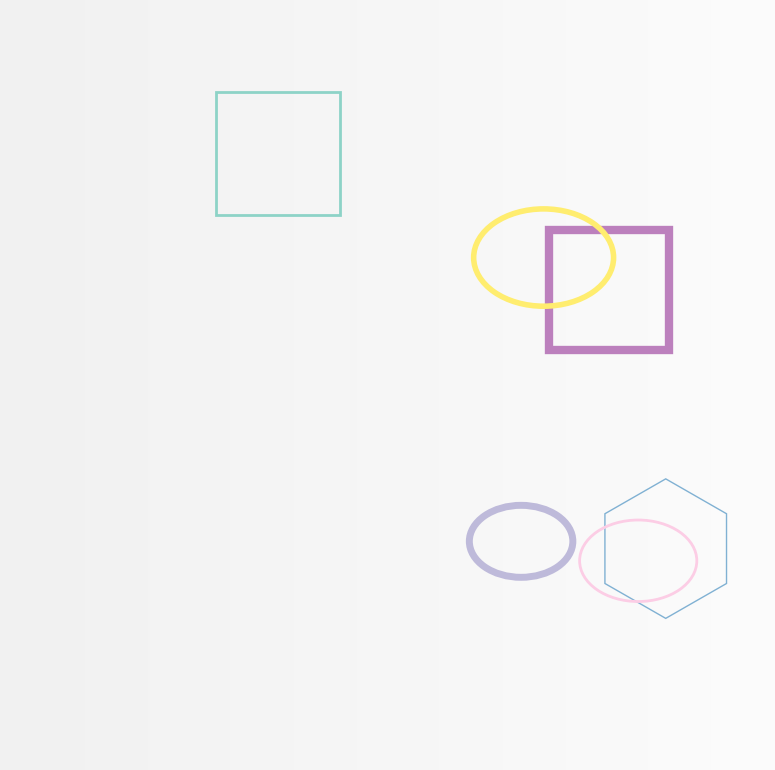[{"shape": "square", "thickness": 1, "radius": 0.4, "center": [0.358, 0.8]}, {"shape": "oval", "thickness": 2.5, "radius": 0.33, "center": [0.672, 0.297]}, {"shape": "hexagon", "thickness": 0.5, "radius": 0.45, "center": [0.859, 0.288]}, {"shape": "oval", "thickness": 1, "radius": 0.38, "center": [0.823, 0.272]}, {"shape": "square", "thickness": 3, "radius": 0.39, "center": [0.786, 0.623]}, {"shape": "oval", "thickness": 2, "radius": 0.45, "center": [0.701, 0.666]}]